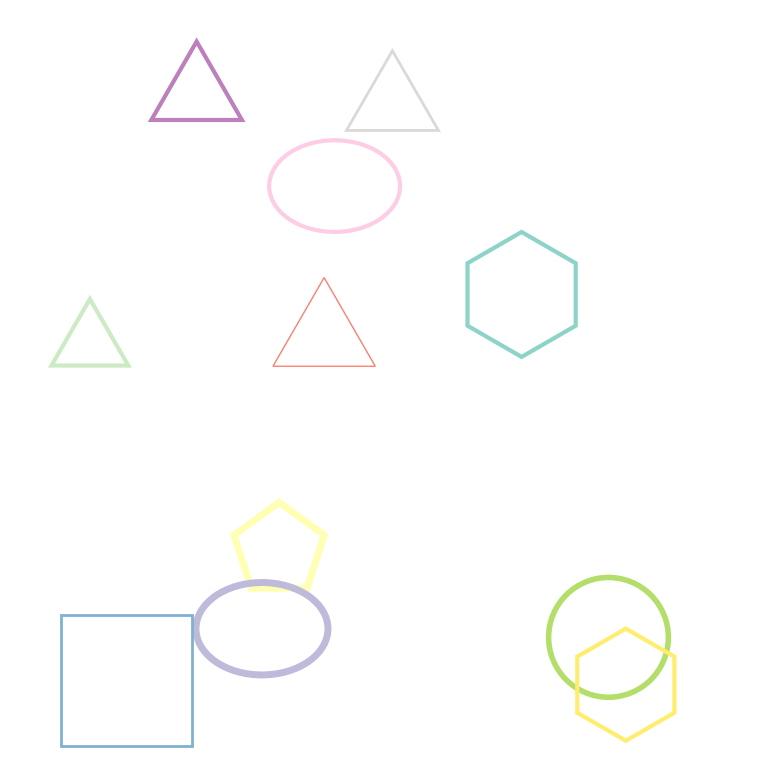[{"shape": "hexagon", "thickness": 1.5, "radius": 0.41, "center": [0.677, 0.618]}, {"shape": "pentagon", "thickness": 2.5, "radius": 0.31, "center": [0.362, 0.286]}, {"shape": "oval", "thickness": 2.5, "radius": 0.43, "center": [0.34, 0.183]}, {"shape": "triangle", "thickness": 0.5, "radius": 0.38, "center": [0.421, 0.563]}, {"shape": "square", "thickness": 1, "radius": 0.42, "center": [0.164, 0.117]}, {"shape": "circle", "thickness": 2, "radius": 0.39, "center": [0.79, 0.172]}, {"shape": "oval", "thickness": 1.5, "radius": 0.42, "center": [0.435, 0.758]}, {"shape": "triangle", "thickness": 1, "radius": 0.34, "center": [0.51, 0.865]}, {"shape": "triangle", "thickness": 1.5, "radius": 0.34, "center": [0.255, 0.878]}, {"shape": "triangle", "thickness": 1.5, "radius": 0.29, "center": [0.117, 0.554]}, {"shape": "hexagon", "thickness": 1.5, "radius": 0.36, "center": [0.813, 0.111]}]